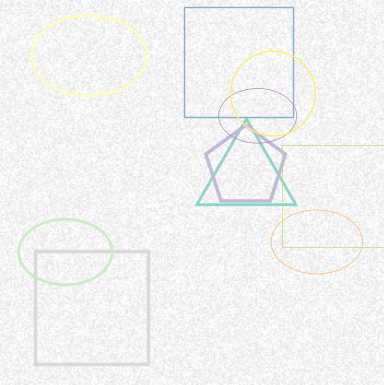[{"shape": "triangle", "thickness": 2, "radius": 0.74, "center": [0.64, 0.543]}, {"shape": "oval", "thickness": 1.5, "radius": 0.75, "center": [0.231, 0.855]}, {"shape": "pentagon", "thickness": 2.5, "radius": 0.54, "center": [0.638, 0.566]}, {"shape": "square", "thickness": 1, "radius": 0.71, "center": [0.62, 0.838]}, {"shape": "oval", "thickness": 0.5, "radius": 0.59, "center": [0.823, 0.372]}, {"shape": "square", "thickness": 0.5, "radius": 0.66, "center": [0.865, 0.491]}, {"shape": "square", "thickness": 2.5, "radius": 0.73, "center": [0.237, 0.203]}, {"shape": "oval", "thickness": 0.5, "radius": 0.51, "center": [0.669, 0.699]}, {"shape": "oval", "thickness": 2, "radius": 0.61, "center": [0.17, 0.345]}, {"shape": "circle", "thickness": 1, "radius": 0.55, "center": [0.709, 0.757]}]